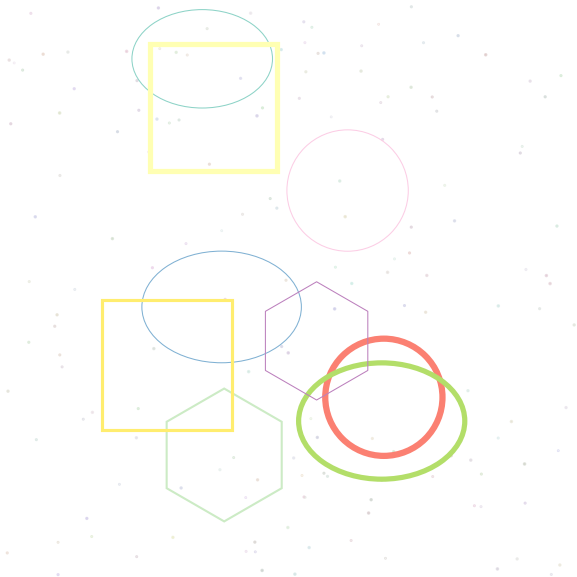[{"shape": "oval", "thickness": 0.5, "radius": 0.61, "center": [0.35, 0.897]}, {"shape": "square", "thickness": 2.5, "radius": 0.55, "center": [0.369, 0.813]}, {"shape": "circle", "thickness": 3, "radius": 0.51, "center": [0.665, 0.311]}, {"shape": "oval", "thickness": 0.5, "radius": 0.69, "center": [0.384, 0.468]}, {"shape": "oval", "thickness": 2.5, "radius": 0.72, "center": [0.661, 0.27]}, {"shape": "circle", "thickness": 0.5, "radius": 0.53, "center": [0.602, 0.669]}, {"shape": "hexagon", "thickness": 0.5, "radius": 0.51, "center": [0.548, 0.409]}, {"shape": "hexagon", "thickness": 1, "radius": 0.58, "center": [0.388, 0.211]}, {"shape": "square", "thickness": 1.5, "radius": 0.56, "center": [0.289, 0.368]}]